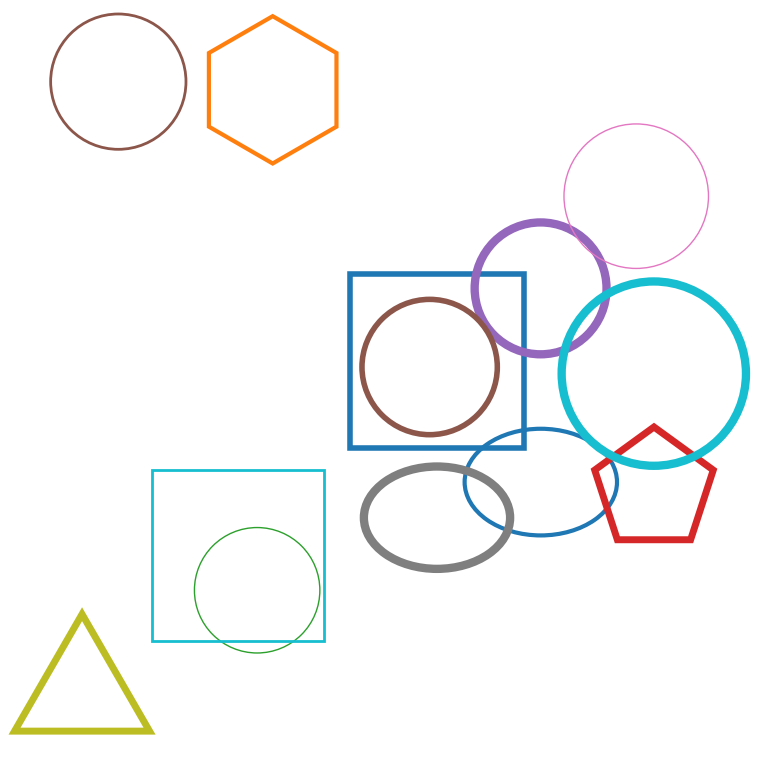[{"shape": "oval", "thickness": 1.5, "radius": 0.49, "center": [0.702, 0.374]}, {"shape": "square", "thickness": 2, "radius": 0.56, "center": [0.568, 0.531]}, {"shape": "hexagon", "thickness": 1.5, "radius": 0.48, "center": [0.354, 0.883]}, {"shape": "circle", "thickness": 0.5, "radius": 0.41, "center": [0.334, 0.233]}, {"shape": "pentagon", "thickness": 2.5, "radius": 0.4, "center": [0.849, 0.365]}, {"shape": "circle", "thickness": 3, "radius": 0.43, "center": [0.702, 0.625]}, {"shape": "circle", "thickness": 2, "radius": 0.44, "center": [0.558, 0.523]}, {"shape": "circle", "thickness": 1, "radius": 0.44, "center": [0.154, 0.894]}, {"shape": "circle", "thickness": 0.5, "radius": 0.47, "center": [0.826, 0.745]}, {"shape": "oval", "thickness": 3, "radius": 0.47, "center": [0.568, 0.328]}, {"shape": "triangle", "thickness": 2.5, "radius": 0.51, "center": [0.107, 0.101]}, {"shape": "circle", "thickness": 3, "radius": 0.6, "center": [0.849, 0.515]}, {"shape": "square", "thickness": 1, "radius": 0.56, "center": [0.309, 0.279]}]